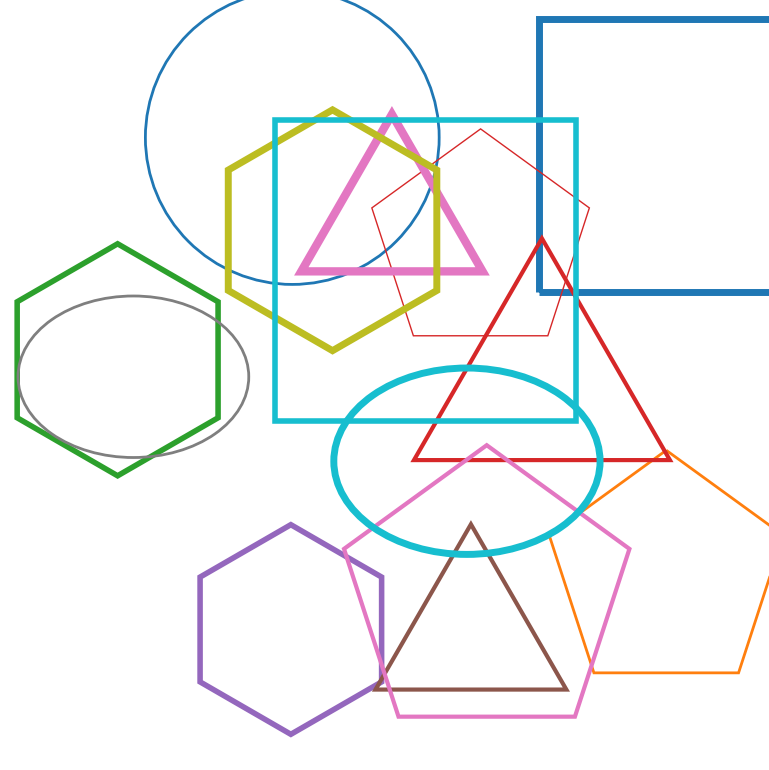[{"shape": "square", "thickness": 2.5, "radius": 0.89, "center": [0.878, 0.798]}, {"shape": "circle", "thickness": 1, "radius": 0.95, "center": [0.38, 0.821]}, {"shape": "pentagon", "thickness": 1, "radius": 0.8, "center": [0.865, 0.255]}, {"shape": "hexagon", "thickness": 2, "radius": 0.75, "center": [0.153, 0.533]}, {"shape": "pentagon", "thickness": 0.5, "radius": 0.74, "center": [0.624, 0.684]}, {"shape": "triangle", "thickness": 1.5, "radius": 0.96, "center": [0.704, 0.498]}, {"shape": "hexagon", "thickness": 2, "radius": 0.68, "center": [0.378, 0.182]}, {"shape": "triangle", "thickness": 1.5, "radius": 0.72, "center": [0.612, 0.176]}, {"shape": "pentagon", "thickness": 1.5, "radius": 0.97, "center": [0.632, 0.227]}, {"shape": "triangle", "thickness": 3, "radius": 0.68, "center": [0.509, 0.716]}, {"shape": "oval", "thickness": 1, "radius": 0.75, "center": [0.173, 0.511]}, {"shape": "hexagon", "thickness": 2.5, "radius": 0.78, "center": [0.432, 0.701]}, {"shape": "square", "thickness": 2, "radius": 0.98, "center": [0.553, 0.649]}, {"shape": "oval", "thickness": 2.5, "radius": 0.86, "center": [0.606, 0.401]}]